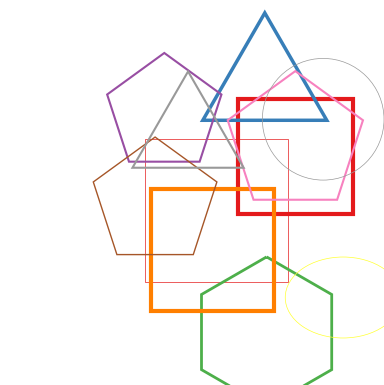[{"shape": "square", "thickness": 0.5, "radius": 0.93, "center": [0.564, 0.453]}, {"shape": "square", "thickness": 3, "radius": 0.75, "center": [0.768, 0.594]}, {"shape": "triangle", "thickness": 2.5, "radius": 0.93, "center": [0.688, 0.781]}, {"shape": "hexagon", "thickness": 2, "radius": 0.98, "center": [0.692, 0.137]}, {"shape": "pentagon", "thickness": 1.5, "radius": 0.78, "center": [0.427, 0.706]}, {"shape": "square", "thickness": 3, "radius": 0.79, "center": [0.552, 0.351]}, {"shape": "oval", "thickness": 0.5, "radius": 0.75, "center": [0.891, 0.227]}, {"shape": "pentagon", "thickness": 1, "radius": 0.84, "center": [0.403, 0.475]}, {"shape": "pentagon", "thickness": 1.5, "radius": 0.92, "center": [0.767, 0.631]}, {"shape": "triangle", "thickness": 1.5, "radius": 0.83, "center": [0.489, 0.648]}, {"shape": "circle", "thickness": 0.5, "radius": 0.79, "center": [0.839, 0.69]}]